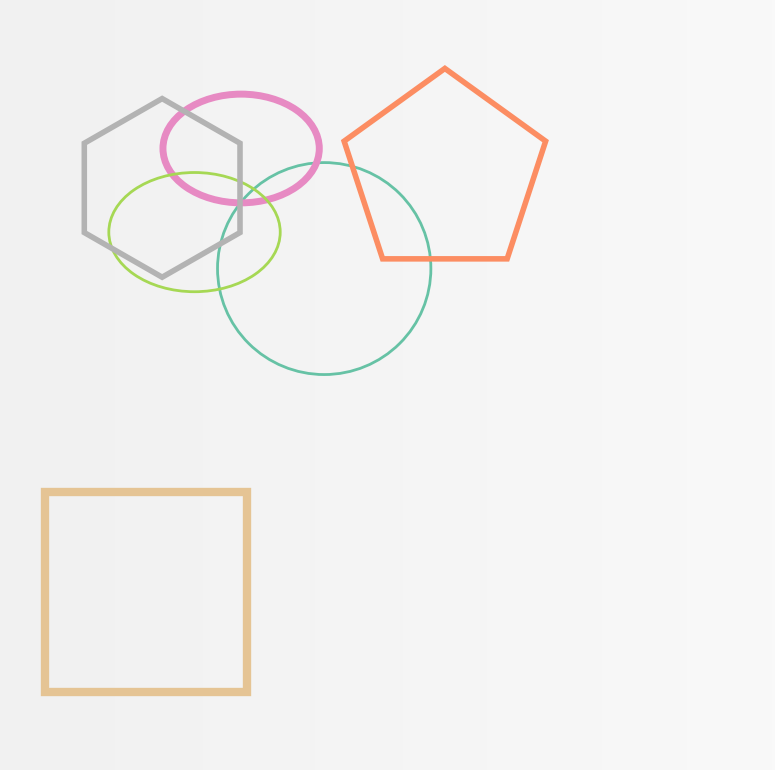[{"shape": "circle", "thickness": 1, "radius": 0.69, "center": [0.418, 0.651]}, {"shape": "pentagon", "thickness": 2, "radius": 0.68, "center": [0.574, 0.774]}, {"shape": "oval", "thickness": 2.5, "radius": 0.5, "center": [0.311, 0.807]}, {"shape": "oval", "thickness": 1, "radius": 0.55, "center": [0.251, 0.699]}, {"shape": "square", "thickness": 3, "radius": 0.65, "center": [0.188, 0.231]}, {"shape": "hexagon", "thickness": 2, "radius": 0.58, "center": [0.209, 0.756]}]